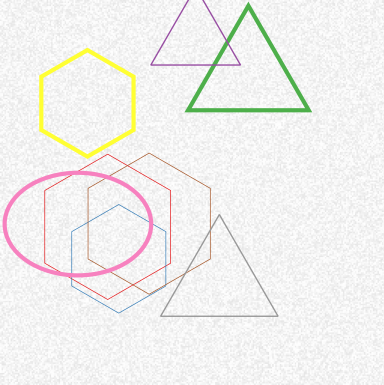[{"shape": "hexagon", "thickness": 0.5, "radius": 0.94, "center": [0.28, 0.411]}, {"shape": "hexagon", "thickness": 0.5, "radius": 0.71, "center": [0.309, 0.328]}, {"shape": "triangle", "thickness": 3, "radius": 0.9, "center": [0.645, 0.804]}, {"shape": "triangle", "thickness": 1, "radius": 0.67, "center": [0.508, 0.898]}, {"shape": "hexagon", "thickness": 3, "radius": 0.69, "center": [0.227, 0.732]}, {"shape": "hexagon", "thickness": 0.5, "radius": 0.92, "center": [0.387, 0.419]}, {"shape": "oval", "thickness": 3, "radius": 0.95, "center": [0.202, 0.418]}, {"shape": "triangle", "thickness": 1, "radius": 0.88, "center": [0.57, 0.267]}]